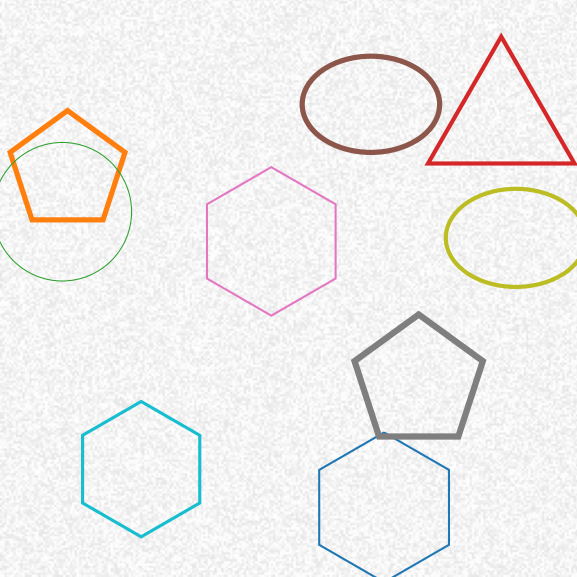[{"shape": "hexagon", "thickness": 1, "radius": 0.65, "center": [0.665, 0.121]}, {"shape": "pentagon", "thickness": 2.5, "radius": 0.52, "center": [0.117, 0.703]}, {"shape": "circle", "thickness": 0.5, "radius": 0.6, "center": [0.108, 0.633]}, {"shape": "triangle", "thickness": 2, "radius": 0.73, "center": [0.868, 0.789]}, {"shape": "oval", "thickness": 2.5, "radius": 0.59, "center": [0.642, 0.819]}, {"shape": "hexagon", "thickness": 1, "radius": 0.64, "center": [0.47, 0.581]}, {"shape": "pentagon", "thickness": 3, "radius": 0.58, "center": [0.725, 0.338]}, {"shape": "oval", "thickness": 2, "radius": 0.61, "center": [0.893, 0.587]}, {"shape": "hexagon", "thickness": 1.5, "radius": 0.59, "center": [0.244, 0.187]}]